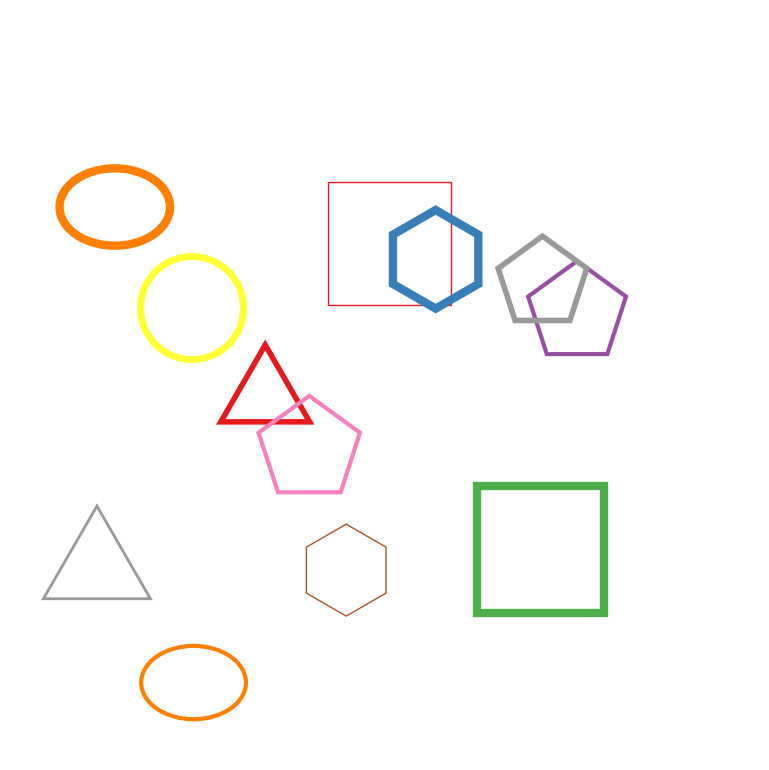[{"shape": "square", "thickness": 0.5, "radius": 0.4, "center": [0.506, 0.683]}, {"shape": "triangle", "thickness": 2, "radius": 0.33, "center": [0.344, 0.485]}, {"shape": "hexagon", "thickness": 3, "radius": 0.32, "center": [0.566, 0.663]}, {"shape": "square", "thickness": 3, "radius": 0.41, "center": [0.702, 0.286]}, {"shape": "pentagon", "thickness": 1.5, "radius": 0.33, "center": [0.749, 0.594]}, {"shape": "oval", "thickness": 1.5, "radius": 0.34, "center": [0.251, 0.114]}, {"shape": "oval", "thickness": 3, "radius": 0.36, "center": [0.149, 0.731]}, {"shape": "circle", "thickness": 2.5, "radius": 0.33, "center": [0.249, 0.6]}, {"shape": "hexagon", "thickness": 0.5, "radius": 0.3, "center": [0.45, 0.26]}, {"shape": "pentagon", "thickness": 1.5, "radius": 0.35, "center": [0.402, 0.417]}, {"shape": "triangle", "thickness": 1, "radius": 0.4, "center": [0.126, 0.263]}, {"shape": "pentagon", "thickness": 2, "radius": 0.3, "center": [0.705, 0.633]}]